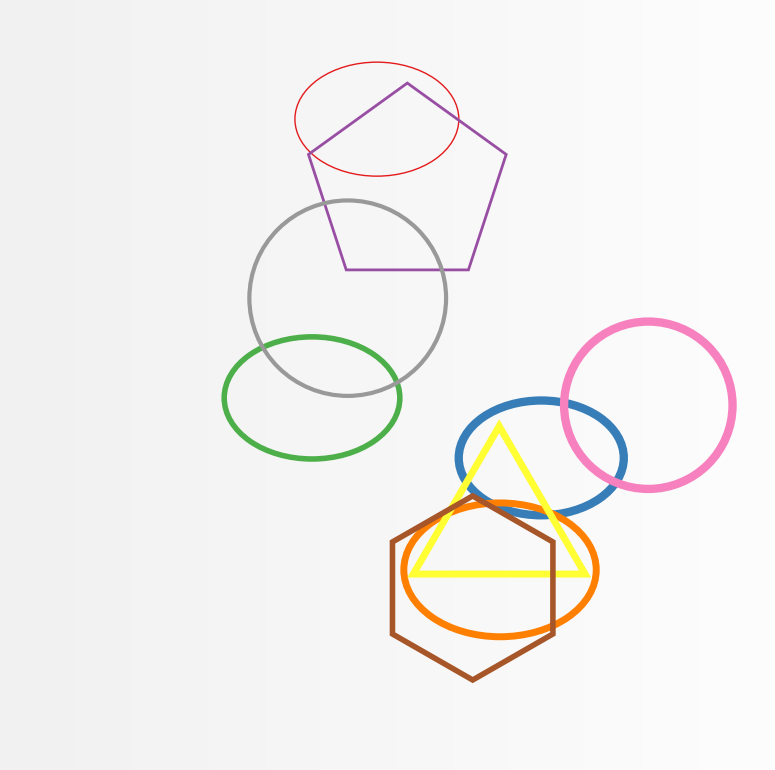[{"shape": "oval", "thickness": 0.5, "radius": 0.53, "center": [0.486, 0.845]}, {"shape": "oval", "thickness": 3, "radius": 0.53, "center": [0.698, 0.405]}, {"shape": "oval", "thickness": 2, "radius": 0.57, "center": [0.403, 0.483]}, {"shape": "pentagon", "thickness": 1, "radius": 0.67, "center": [0.526, 0.758]}, {"shape": "oval", "thickness": 2.5, "radius": 0.62, "center": [0.645, 0.26]}, {"shape": "triangle", "thickness": 2.5, "radius": 0.64, "center": [0.644, 0.318]}, {"shape": "hexagon", "thickness": 2, "radius": 0.6, "center": [0.61, 0.236]}, {"shape": "circle", "thickness": 3, "radius": 0.54, "center": [0.837, 0.474]}, {"shape": "circle", "thickness": 1.5, "radius": 0.63, "center": [0.449, 0.613]}]